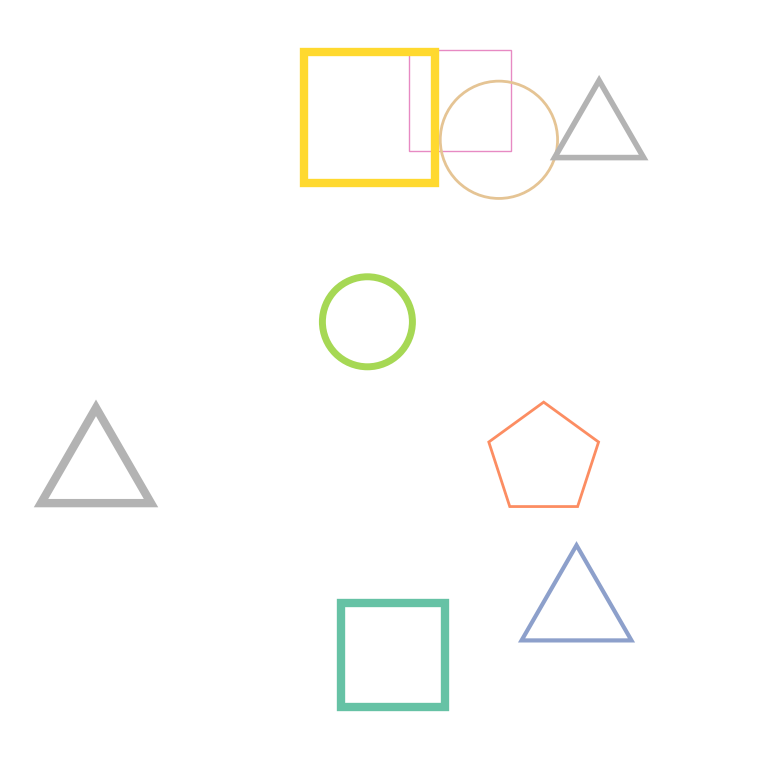[{"shape": "square", "thickness": 3, "radius": 0.34, "center": [0.51, 0.149]}, {"shape": "pentagon", "thickness": 1, "radius": 0.37, "center": [0.706, 0.403]}, {"shape": "triangle", "thickness": 1.5, "radius": 0.41, "center": [0.749, 0.209]}, {"shape": "square", "thickness": 0.5, "radius": 0.33, "center": [0.597, 0.869]}, {"shape": "circle", "thickness": 2.5, "radius": 0.29, "center": [0.477, 0.582]}, {"shape": "square", "thickness": 3, "radius": 0.43, "center": [0.48, 0.847]}, {"shape": "circle", "thickness": 1, "radius": 0.38, "center": [0.648, 0.818]}, {"shape": "triangle", "thickness": 2, "radius": 0.33, "center": [0.778, 0.829]}, {"shape": "triangle", "thickness": 3, "radius": 0.41, "center": [0.125, 0.388]}]